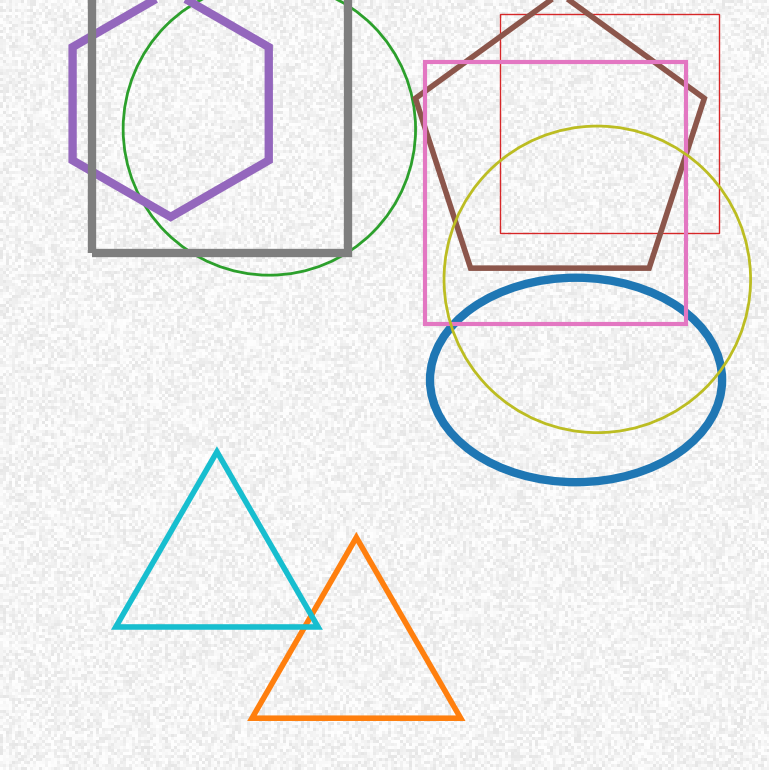[{"shape": "oval", "thickness": 3, "radius": 0.95, "center": [0.748, 0.507]}, {"shape": "triangle", "thickness": 2, "radius": 0.78, "center": [0.463, 0.146]}, {"shape": "circle", "thickness": 1, "radius": 0.95, "center": [0.35, 0.833]}, {"shape": "square", "thickness": 0.5, "radius": 0.71, "center": [0.791, 0.839]}, {"shape": "hexagon", "thickness": 3, "radius": 0.74, "center": [0.222, 0.865]}, {"shape": "pentagon", "thickness": 2, "radius": 0.99, "center": [0.727, 0.811]}, {"shape": "square", "thickness": 1.5, "radius": 0.85, "center": [0.721, 0.749]}, {"shape": "square", "thickness": 3, "radius": 0.83, "center": [0.286, 0.838]}, {"shape": "circle", "thickness": 1, "radius": 1.0, "center": [0.776, 0.637]}, {"shape": "triangle", "thickness": 2, "radius": 0.76, "center": [0.282, 0.262]}]